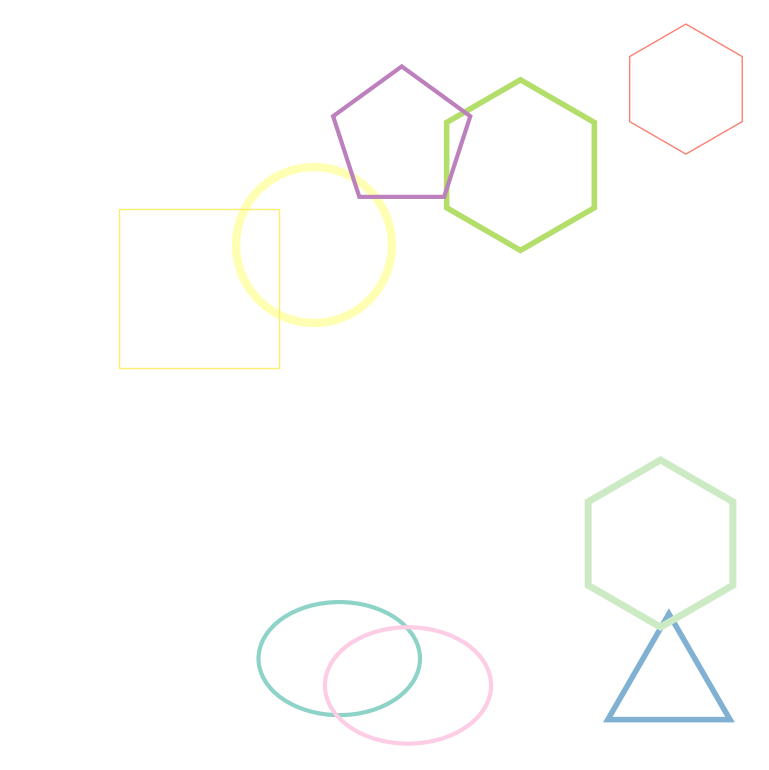[{"shape": "oval", "thickness": 1.5, "radius": 0.52, "center": [0.441, 0.145]}, {"shape": "circle", "thickness": 3, "radius": 0.51, "center": [0.408, 0.682]}, {"shape": "hexagon", "thickness": 0.5, "radius": 0.42, "center": [0.891, 0.884]}, {"shape": "triangle", "thickness": 2, "radius": 0.46, "center": [0.869, 0.111]}, {"shape": "hexagon", "thickness": 2, "radius": 0.55, "center": [0.676, 0.786]}, {"shape": "oval", "thickness": 1.5, "radius": 0.54, "center": [0.53, 0.11]}, {"shape": "pentagon", "thickness": 1.5, "radius": 0.47, "center": [0.522, 0.82]}, {"shape": "hexagon", "thickness": 2.5, "radius": 0.54, "center": [0.858, 0.294]}, {"shape": "square", "thickness": 0.5, "radius": 0.52, "center": [0.258, 0.626]}]